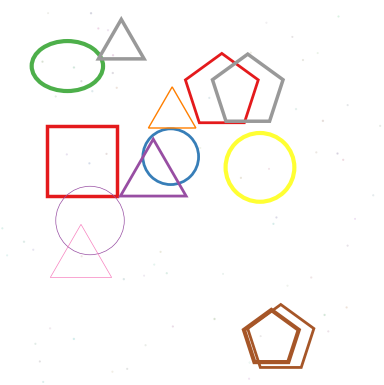[{"shape": "square", "thickness": 2.5, "radius": 0.45, "center": [0.214, 0.582]}, {"shape": "pentagon", "thickness": 2, "radius": 0.5, "center": [0.576, 0.762]}, {"shape": "circle", "thickness": 2, "radius": 0.36, "center": [0.443, 0.593]}, {"shape": "oval", "thickness": 3, "radius": 0.46, "center": [0.175, 0.828]}, {"shape": "circle", "thickness": 0.5, "radius": 0.44, "center": [0.234, 0.427]}, {"shape": "triangle", "thickness": 2, "radius": 0.49, "center": [0.398, 0.54]}, {"shape": "triangle", "thickness": 1, "radius": 0.36, "center": [0.447, 0.703]}, {"shape": "circle", "thickness": 3, "radius": 0.45, "center": [0.675, 0.565]}, {"shape": "pentagon", "thickness": 3, "radius": 0.37, "center": [0.705, 0.12]}, {"shape": "pentagon", "thickness": 2, "radius": 0.45, "center": [0.729, 0.119]}, {"shape": "triangle", "thickness": 0.5, "radius": 0.46, "center": [0.21, 0.325]}, {"shape": "triangle", "thickness": 2.5, "radius": 0.34, "center": [0.315, 0.881]}, {"shape": "pentagon", "thickness": 2.5, "radius": 0.48, "center": [0.644, 0.763]}]